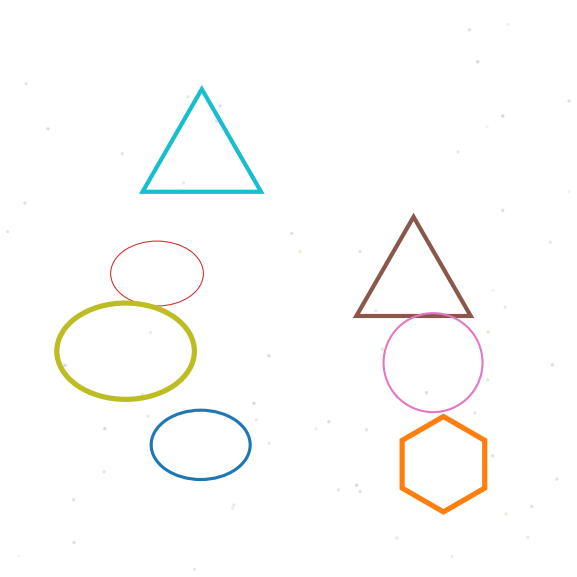[{"shape": "oval", "thickness": 1.5, "radius": 0.43, "center": [0.348, 0.229]}, {"shape": "hexagon", "thickness": 2.5, "radius": 0.41, "center": [0.768, 0.195]}, {"shape": "oval", "thickness": 0.5, "radius": 0.4, "center": [0.272, 0.525]}, {"shape": "triangle", "thickness": 2, "radius": 0.57, "center": [0.716, 0.509]}, {"shape": "circle", "thickness": 1, "radius": 0.43, "center": [0.75, 0.371]}, {"shape": "oval", "thickness": 2.5, "radius": 0.6, "center": [0.218, 0.391]}, {"shape": "triangle", "thickness": 2, "radius": 0.59, "center": [0.349, 0.726]}]